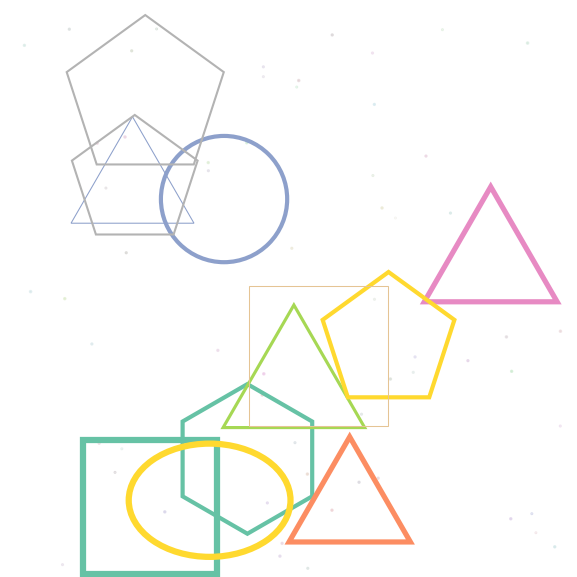[{"shape": "hexagon", "thickness": 2, "radius": 0.65, "center": [0.428, 0.204]}, {"shape": "square", "thickness": 3, "radius": 0.58, "center": [0.26, 0.121]}, {"shape": "triangle", "thickness": 2.5, "radius": 0.61, "center": [0.606, 0.121]}, {"shape": "triangle", "thickness": 0.5, "radius": 0.61, "center": [0.229, 0.674]}, {"shape": "circle", "thickness": 2, "radius": 0.55, "center": [0.388, 0.654]}, {"shape": "triangle", "thickness": 2.5, "radius": 0.66, "center": [0.85, 0.543]}, {"shape": "triangle", "thickness": 1.5, "radius": 0.71, "center": [0.509, 0.329]}, {"shape": "oval", "thickness": 3, "radius": 0.7, "center": [0.363, 0.133]}, {"shape": "pentagon", "thickness": 2, "radius": 0.6, "center": [0.673, 0.408]}, {"shape": "square", "thickness": 0.5, "radius": 0.6, "center": [0.552, 0.383]}, {"shape": "pentagon", "thickness": 1, "radius": 0.72, "center": [0.251, 0.83]}, {"shape": "pentagon", "thickness": 1, "radius": 0.57, "center": [0.233, 0.686]}]